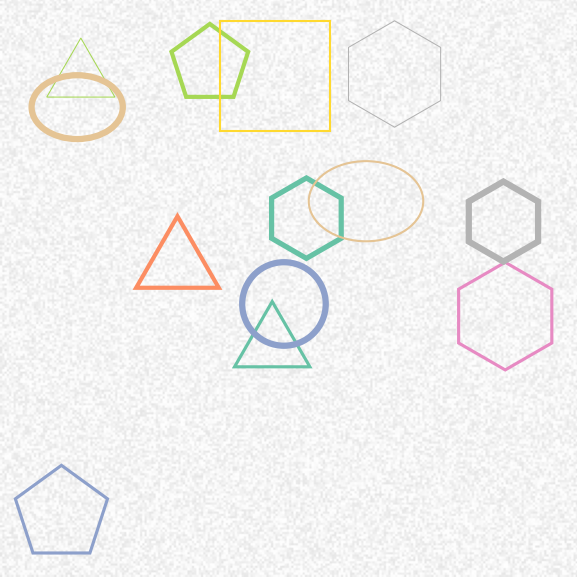[{"shape": "hexagon", "thickness": 2.5, "radius": 0.35, "center": [0.531, 0.621]}, {"shape": "triangle", "thickness": 1.5, "radius": 0.38, "center": [0.471, 0.402]}, {"shape": "triangle", "thickness": 2, "radius": 0.41, "center": [0.307, 0.542]}, {"shape": "pentagon", "thickness": 1.5, "radius": 0.42, "center": [0.106, 0.109]}, {"shape": "circle", "thickness": 3, "radius": 0.36, "center": [0.492, 0.473]}, {"shape": "hexagon", "thickness": 1.5, "radius": 0.47, "center": [0.875, 0.452]}, {"shape": "pentagon", "thickness": 2, "radius": 0.35, "center": [0.363, 0.888]}, {"shape": "triangle", "thickness": 0.5, "radius": 0.34, "center": [0.14, 0.865]}, {"shape": "square", "thickness": 1, "radius": 0.48, "center": [0.477, 0.868]}, {"shape": "oval", "thickness": 3, "radius": 0.39, "center": [0.134, 0.814]}, {"shape": "oval", "thickness": 1, "radius": 0.5, "center": [0.634, 0.651]}, {"shape": "hexagon", "thickness": 3, "radius": 0.35, "center": [0.872, 0.615]}, {"shape": "hexagon", "thickness": 0.5, "radius": 0.46, "center": [0.683, 0.871]}]